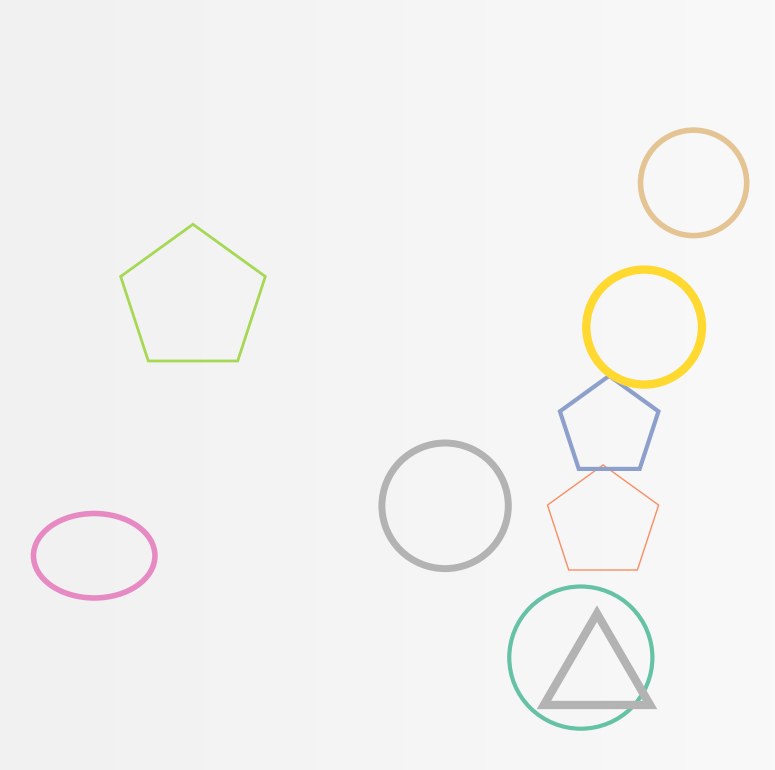[{"shape": "circle", "thickness": 1.5, "radius": 0.46, "center": [0.749, 0.146]}, {"shape": "pentagon", "thickness": 0.5, "radius": 0.38, "center": [0.778, 0.321]}, {"shape": "pentagon", "thickness": 1.5, "radius": 0.33, "center": [0.786, 0.445]}, {"shape": "oval", "thickness": 2, "radius": 0.39, "center": [0.122, 0.278]}, {"shape": "pentagon", "thickness": 1, "radius": 0.49, "center": [0.249, 0.611]}, {"shape": "circle", "thickness": 3, "radius": 0.37, "center": [0.831, 0.575]}, {"shape": "circle", "thickness": 2, "radius": 0.34, "center": [0.895, 0.763]}, {"shape": "circle", "thickness": 2.5, "radius": 0.41, "center": [0.574, 0.343]}, {"shape": "triangle", "thickness": 3, "radius": 0.4, "center": [0.77, 0.124]}]